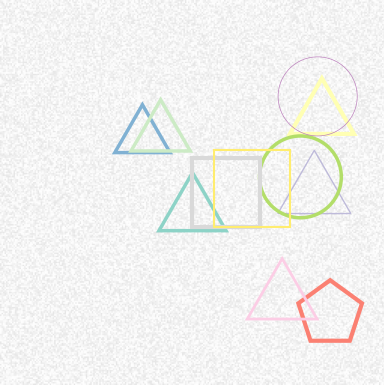[{"shape": "triangle", "thickness": 2.5, "radius": 0.5, "center": [0.5, 0.451]}, {"shape": "triangle", "thickness": 3, "radius": 0.48, "center": [0.836, 0.7]}, {"shape": "triangle", "thickness": 1, "radius": 0.55, "center": [0.816, 0.5]}, {"shape": "pentagon", "thickness": 3, "radius": 0.43, "center": [0.858, 0.185]}, {"shape": "triangle", "thickness": 2.5, "radius": 0.41, "center": [0.37, 0.645]}, {"shape": "circle", "thickness": 2.5, "radius": 0.53, "center": [0.78, 0.541]}, {"shape": "triangle", "thickness": 2, "radius": 0.52, "center": [0.733, 0.224]}, {"shape": "square", "thickness": 3, "radius": 0.45, "center": [0.587, 0.5]}, {"shape": "circle", "thickness": 0.5, "radius": 0.51, "center": [0.825, 0.75]}, {"shape": "triangle", "thickness": 2.5, "radius": 0.44, "center": [0.417, 0.652]}, {"shape": "square", "thickness": 1.5, "radius": 0.5, "center": [0.655, 0.511]}]